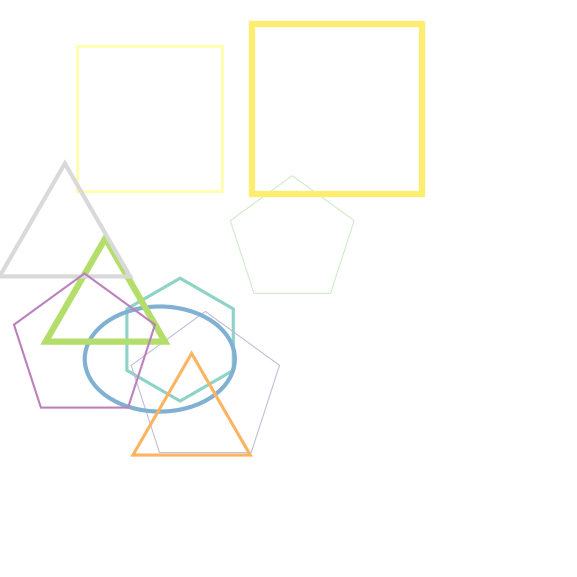[{"shape": "hexagon", "thickness": 1.5, "radius": 0.53, "center": [0.312, 0.411]}, {"shape": "square", "thickness": 1.5, "radius": 0.63, "center": [0.259, 0.794]}, {"shape": "pentagon", "thickness": 0.5, "radius": 0.68, "center": [0.356, 0.325]}, {"shape": "oval", "thickness": 2, "radius": 0.65, "center": [0.277, 0.377]}, {"shape": "triangle", "thickness": 1.5, "radius": 0.59, "center": [0.332, 0.27]}, {"shape": "triangle", "thickness": 3, "radius": 0.6, "center": [0.182, 0.467]}, {"shape": "triangle", "thickness": 2, "radius": 0.65, "center": [0.112, 0.586]}, {"shape": "pentagon", "thickness": 1, "radius": 0.64, "center": [0.146, 0.397]}, {"shape": "pentagon", "thickness": 0.5, "radius": 0.56, "center": [0.506, 0.582]}, {"shape": "square", "thickness": 3, "radius": 0.73, "center": [0.584, 0.811]}]